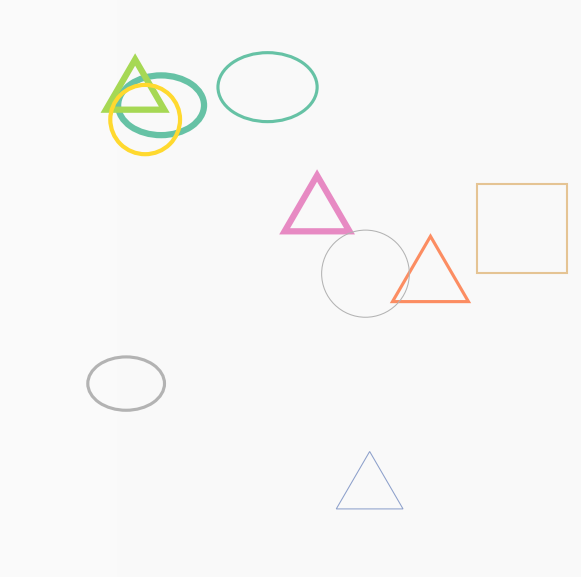[{"shape": "oval", "thickness": 3, "radius": 0.37, "center": [0.277, 0.817]}, {"shape": "oval", "thickness": 1.5, "radius": 0.43, "center": [0.46, 0.848]}, {"shape": "triangle", "thickness": 1.5, "radius": 0.38, "center": [0.741, 0.515]}, {"shape": "triangle", "thickness": 0.5, "radius": 0.33, "center": [0.636, 0.151]}, {"shape": "triangle", "thickness": 3, "radius": 0.32, "center": [0.545, 0.631]}, {"shape": "triangle", "thickness": 3, "radius": 0.29, "center": [0.232, 0.838]}, {"shape": "circle", "thickness": 2, "radius": 0.3, "center": [0.25, 0.792]}, {"shape": "square", "thickness": 1, "radius": 0.39, "center": [0.897, 0.603]}, {"shape": "circle", "thickness": 0.5, "radius": 0.38, "center": [0.629, 0.525]}, {"shape": "oval", "thickness": 1.5, "radius": 0.33, "center": [0.217, 0.335]}]